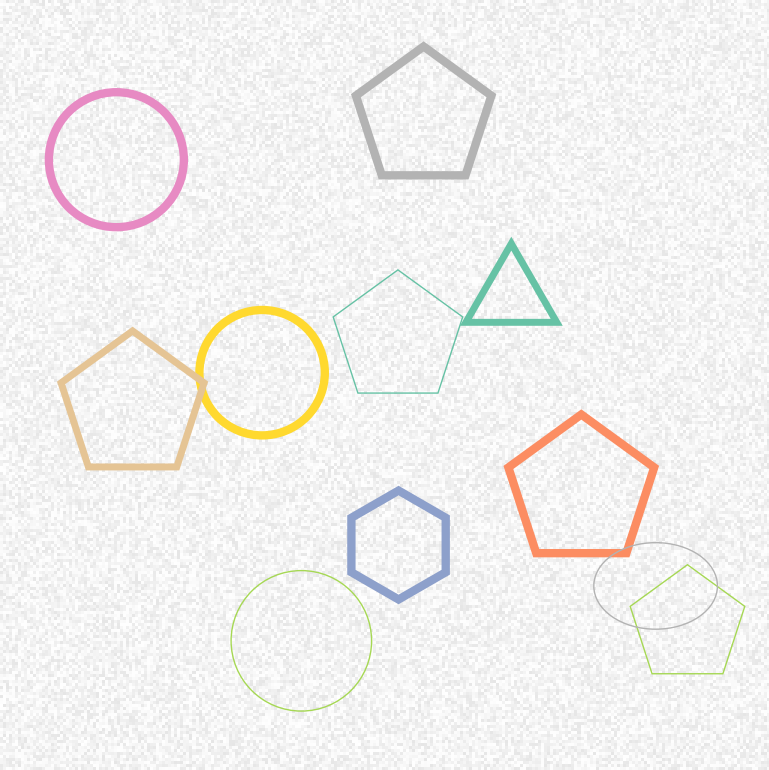[{"shape": "triangle", "thickness": 2.5, "radius": 0.34, "center": [0.664, 0.615]}, {"shape": "pentagon", "thickness": 0.5, "radius": 0.44, "center": [0.517, 0.561]}, {"shape": "pentagon", "thickness": 3, "radius": 0.5, "center": [0.755, 0.362]}, {"shape": "hexagon", "thickness": 3, "radius": 0.35, "center": [0.518, 0.292]}, {"shape": "circle", "thickness": 3, "radius": 0.44, "center": [0.151, 0.793]}, {"shape": "pentagon", "thickness": 0.5, "radius": 0.39, "center": [0.893, 0.188]}, {"shape": "circle", "thickness": 0.5, "radius": 0.46, "center": [0.391, 0.168]}, {"shape": "circle", "thickness": 3, "radius": 0.41, "center": [0.34, 0.516]}, {"shape": "pentagon", "thickness": 2.5, "radius": 0.49, "center": [0.172, 0.473]}, {"shape": "oval", "thickness": 0.5, "radius": 0.4, "center": [0.851, 0.239]}, {"shape": "pentagon", "thickness": 3, "radius": 0.46, "center": [0.55, 0.847]}]